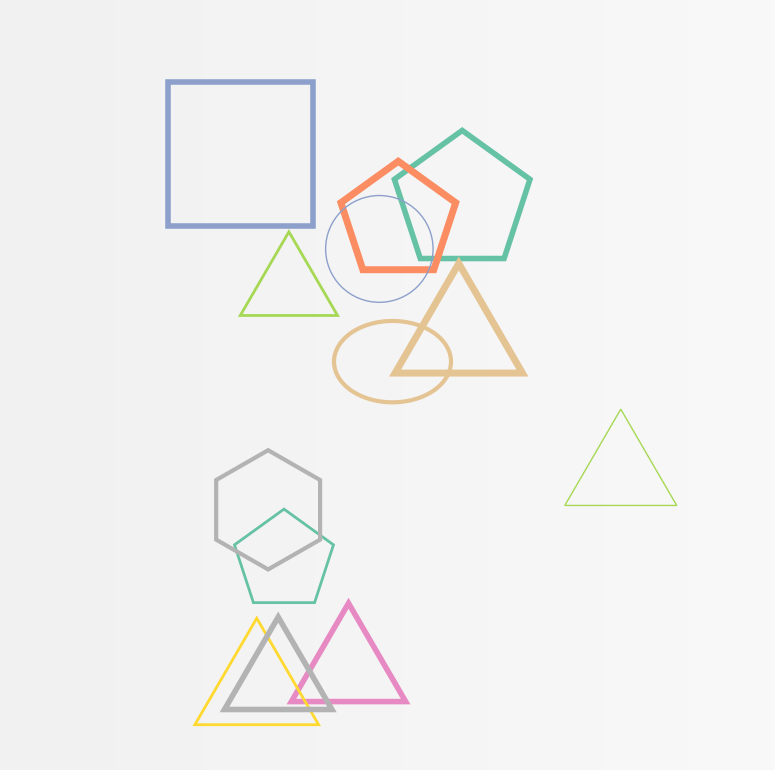[{"shape": "pentagon", "thickness": 2, "radius": 0.46, "center": [0.596, 0.739]}, {"shape": "pentagon", "thickness": 1, "radius": 0.34, "center": [0.366, 0.272]}, {"shape": "pentagon", "thickness": 2.5, "radius": 0.39, "center": [0.514, 0.713]}, {"shape": "circle", "thickness": 0.5, "radius": 0.35, "center": [0.489, 0.677]}, {"shape": "square", "thickness": 2, "radius": 0.47, "center": [0.31, 0.8]}, {"shape": "triangle", "thickness": 2, "radius": 0.43, "center": [0.45, 0.131]}, {"shape": "triangle", "thickness": 1, "radius": 0.36, "center": [0.373, 0.627]}, {"shape": "triangle", "thickness": 0.5, "radius": 0.42, "center": [0.801, 0.385]}, {"shape": "triangle", "thickness": 1, "radius": 0.46, "center": [0.331, 0.105]}, {"shape": "oval", "thickness": 1.5, "radius": 0.38, "center": [0.506, 0.53]}, {"shape": "triangle", "thickness": 2.5, "radius": 0.47, "center": [0.592, 0.563]}, {"shape": "triangle", "thickness": 2, "radius": 0.4, "center": [0.359, 0.119]}, {"shape": "hexagon", "thickness": 1.5, "radius": 0.39, "center": [0.346, 0.338]}]